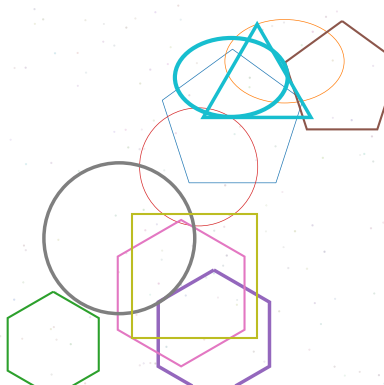[{"shape": "pentagon", "thickness": 0.5, "radius": 0.96, "center": [0.604, 0.68]}, {"shape": "oval", "thickness": 0.5, "radius": 0.77, "center": [0.739, 0.841]}, {"shape": "hexagon", "thickness": 1.5, "radius": 0.68, "center": [0.138, 0.106]}, {"shape": "circle", "thickness": 0.5, "radius": 0.77, "center": [0.516, 0.567]}, {"shape": "hexagon", "thickness": 2.5, "radius": 0.83, "center": [0.555, 0.132]}, {"shape": "pentagon", "thickness": 1.5, "radius": 0.78, "center": [0.889, 0.79]}, {"shape": "hexagon", "thickness": 1.5, "radius": 0.95, "center": [0.47, 0.239]}, {"shape": "circle", "thickness": 2.5, "radius": 0.98, "center": [0.31, 0.381]}, {"shape": "square", "thickness": 1.5, "radius": 0.81, "center": [0.505, 0.283]}, {"shape": "oval", "thickness": 3, "radius": 0.73, "center": [0.601, 0.799]}, {"shape": "triangle", "thickness": 2.5, "radius": 0.81, "center": [0.668, 0.776]}]